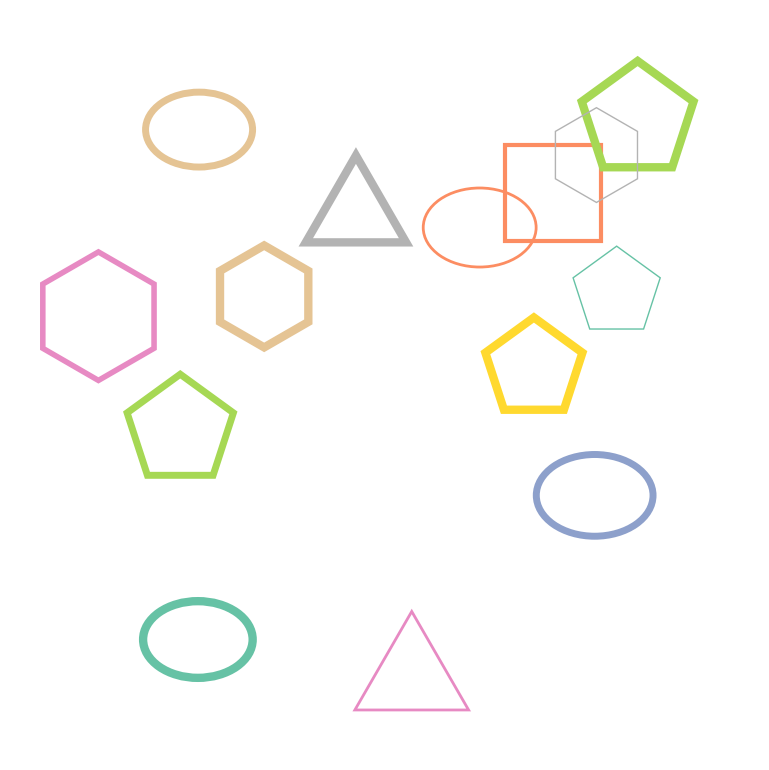[{"shape": "oval", "thickness": 3, "radius": 0.36, "center": [0.257, 0.169]}, {"shape": "pentagon", "thickness": 0.5, "radius": 0.3, "center": [0.801, 0.621]}, {"shape": "square", "thickness": 1.5, "radius": 0.31, "center": [0.718, 0.749]}, {"shape": "oval", "thickness": 1, "radius": 0.37, "center": [0.623, 0.705]}, {"shape": "oval", "thickness": 2.5, "radius": 0.38, "center": [0.772, 0.357]}, {"shape": "hexagon", "thickness": 2, "radius": 0.42, "center": [0.128, 0.589]}, {"shape": "triangle", "thickness": 1, "radius": 0.43, "center": [0.535, 0.121]}, {"shape": "pentagon", "thickness": 2.5, "radius": 0.36, "center": [0.234, 0.441]}, {"shape": "pentagon", "thickness": 3, "radius": 0.38, "center": [0.828, 0.844]}, {"shape": "pentagon", "thickness": 3, "radius": 0.33, "center": [0.693, 0.521]}, {"shape": "oval", "thickness": 2.5, "radius": 0.35, "center": [0.259, 0.832]}, {"shape": "hexagon", "thickness": 3, "radius": 0.33, "center": [0.343, 0.615]}, {"shape": "hexagon", "thickness": 0.5, "radius": 0.31, "center": [0.775, 0.799]}, {"shape": "triangle", "thickness": 3, "radius": 0.38, "center": [0.462, 0.723]}]